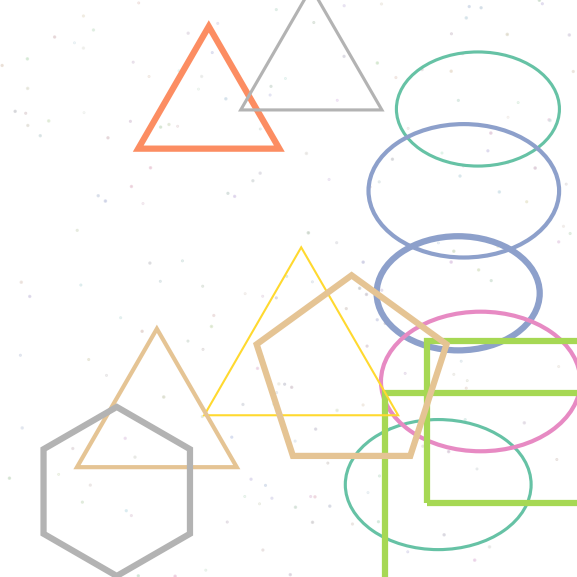[{"shape": "oval", "thickness": 1.5, "radius": 0.8, "center": [0.759, 0.16]}, {"shape": "oval", "thickness": 1.5, "radius": 0.71, "center": [0.828, 0.81]}, {"shape": "triangle", "thickness": 3, "radius": 0.71, "center": [0.362, 0.812]}, {"shape": "oval", "thickness": 3, "radius": 0.71, "center": [0.793, 0.491]}, {"shape": "oval", "thickness": 2, "radius": 0.83, "center": [0.803, 0.669]}, {"shape": "oval", "thickness": 2, "radius": 0.86, "center": [0.832, 0.339]}, {"shape": "square", "thickness": 3, "radius": 0.7, "center": [0.879, 0.268]}, {"shape": "square", "thickness": 3, "radius": 0.91, "center": [0.85, 0.137]}, {"shape": "triangle", "thickness": 1, "radius": 0.97, "center": [0.522, 0.377]}, {"shape": "triangle", "thickness": 2, "radius": 0.8, "center": [0.272, 0.27]}, {"shape": "pentagon", "thickness": 3, "radius": 0.86, "center": [0.609, 0.35]}, {"shape": "triangle", "thickness": 1.5, "radius": 0.71, "center": [0.539, 0.879]}, {"shape": "hexagon", "thickness": 3, "radius": 0.73, "center": [0.202, 0.148]}]